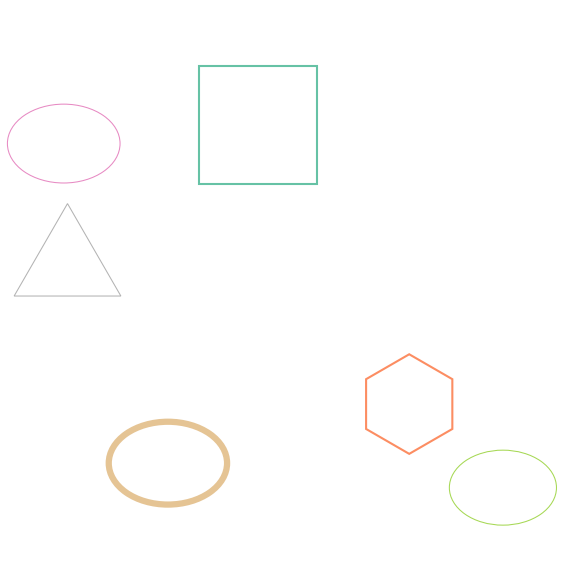[{"shape": "square", "thickness": 1, "radius": 0.51, "center": [0.447, 0.782]}, {"shape": "hexagon", "thickness": 1, "radius": 0.43, "center": [0.709, 0.299]}, {"shape": "oval", "thickness": 0.5, "radius": 0.49, "center": [0.11, 0.751]}, {"shape": "oval", "thickness": 0.5, "radius": 0.46, "center": [0.871, 0.155]}, {"shape": "oval", "thickness": 3, "radius": 0.51, "center": [0.291, 0.197]}, {"shape": "triangle", "thickness": 0.5, "radius": 0.53, "center": [0.117, 0.54]}]